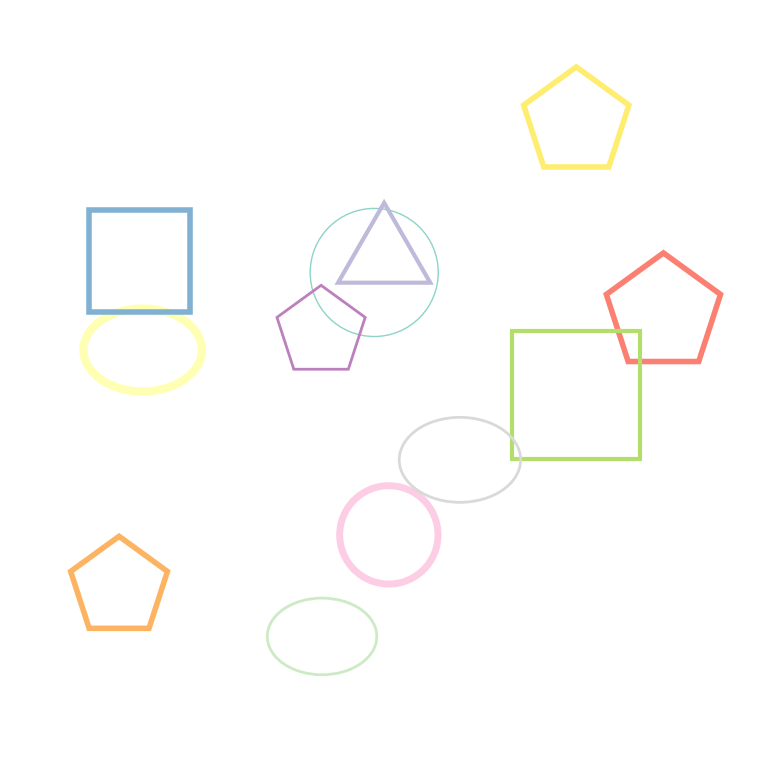[{"shape": "circle", "thickness": 0.5, "radius": 0.42, "center": [0.486, 0.646]}, {"shape": "oval", "thickness": 3, "radius": 0.38, "center": [0.185, 0.545]}, {"shape": "triangle", "thickness": 1.5, "radius": 0.35, "center": [0.499, 0.667]}, {"shape": "pentagon", "thickness": 2, "radius": 0.39, "center": [0.862, 0.594]}, {"shape": "square", "thickness": 2, "radius": 0.33, "center": [0.181, 0.661]}, {"shape": "pentagon", "thickness": 2, "radius": 0.33, "center": [0.155, 0.237]}, {"shape": "square", "thickness": 1.5, "radius": 0.42, "center": [0.749, 0.487]}, {"shape": "circle", "thickness": 2.5, "radius": 0.32, "center": [0.505, 0.305]}, {"shape": "oval", "thickness": 1, "radius": 0.39, "center": [0.597, 0.403]}, {"shape": "pentagon", "thickness": 1, "radius": 0.3, "center": [0.417, 0.569]}, {"shape": "oval", "thickness": 1, "radius": 0.36, "center": [0.418, 0.173]}, {"shape": "pentagon", "thickness": 2, "radius": 0.36, "center": [0.748, 0.841]}]